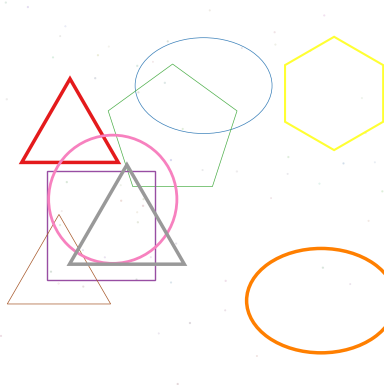[{"shape": "triangle", "thickness": 2.5, "radius": 0.72, "center": [0.182, 0.651]}, {"shape": "oval", "thickness": 0.5, "radius": 0.89, "center": [0.529, 0.778]}, {"shape": "pentagon", "thickness": 0.5, "radius": 0.88, "center": [0.448, 0.658]}, {"shape": "square", "thickness": 1, "radius": 0.71, "center": [0.262, 0.414]}, {"shape": "oval", "thickness": 2.5, "radius": 0.97, "center": [0.834, 0.219]}, {"shape": "hexagon", "thickness": 1.5, "radius": 0.74, "center": [0.868, 0.757]}, {"shape": "triangle", "thickness": 0.5, "radius": 0.78, "center": [0.153, 0.288]}, {"shape": "circle", "thickness": 2, "radius": 0.83, "center": [0.293, 0.482]}, {"shape": "triangle", "thickness": 2.5, "radius": 0.86, "center": [0.33, 0.4]}]